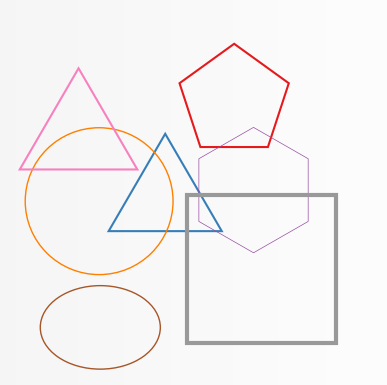[{"shape": "pentagon", "thickness": 1.5, "radius": 0.74, "center": [0.604, 0.738]}, {"shape": "triangle", "thickness": 1.5, "radius": 0.84, "center": [0.426, 0.484]}, {"shape": "hexagon", "thickness": 0.5, "radius": 0.81, "center": [0.654, 0.506]}, {"shape": "circle", "thickness": 1, "radius": 0.95, "center": [0.256, 0.477]}, {"shape": "oval", "thickness": 1, "radius": 0.77, "center": [0.259, 0.15]}, {"shape": "triangle", "thickness": 1.5, "radius": 0.88, "center": [0.203, 0.647]}, {"shape": "square", "thickness": 3, "radius": 0.96, "center": [0.675, 0.302]}]